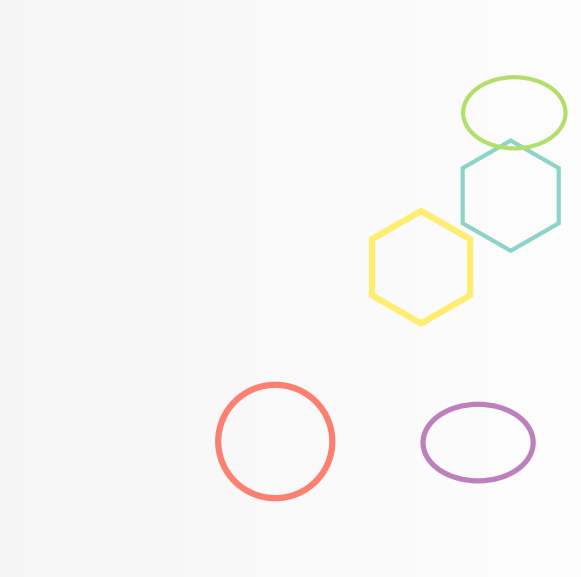[{"shape": "hexagon", "thickness": 2, "radius": 0.48, "center": [0.879, 0.66]}, {"shape": "circle", "thickness": 3, "radius": 0.49, "center": [0.474, 0.235]}, {"shape": "oval", "thickness": 2, "radius": 0.44, "center": [0.885, 0.804]}, {"shape": "oval", "thickness": 2.5, "radius": 0.47, "center": [0.823, 0.233]}, {"shape": "hexagon", "thickness": 3, "radius": 0.49, "center": [0.724, 0.536]}]